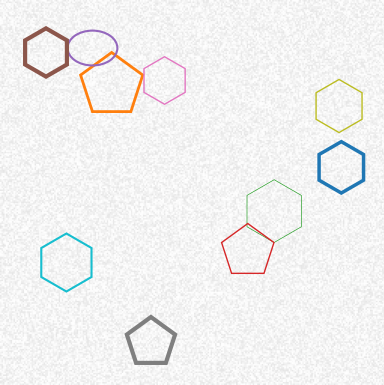[{"shape": "hexagon", "thickness": 2.5, "radius": 0.33, "center": [0.887, 0.565]}, {"shape": "pentagon", "thickness": 2, "radius": 0.42, "center": [0.29, 0.779]}, {"shape": "hexagon", "thickness": 0.5, "radius": 0.41, "center": [0.712, 0.452]}, {"shape": "pentagon", "thickness": 1, "radius": 0.36, "center": [0.644, 0.348]}, {"shape": "oval", "thickness": 1.5, "radius": 0.32, "center": [0.24, 0.875]}, {"shape": "hexagon", "thickness": 3, "radius": 0.31, "center": [0.119, 0.864]}, {"shape": "hexagon", "thickness": 1, "radius": 0.31, "center": [0.427, 0.791]}, {"shape": "pentagon", "thickness": 3, "radius": 0.33, "center": [0.392, 0.111]}, {"shape": "hexagon", "thickness": 1, "radius": 0.34, "center": [0.881, 0.725]}, {"shape": "hexagon", "thickness": 1.5, "radius": 0.38, "center": [0.172, 0.318]}]